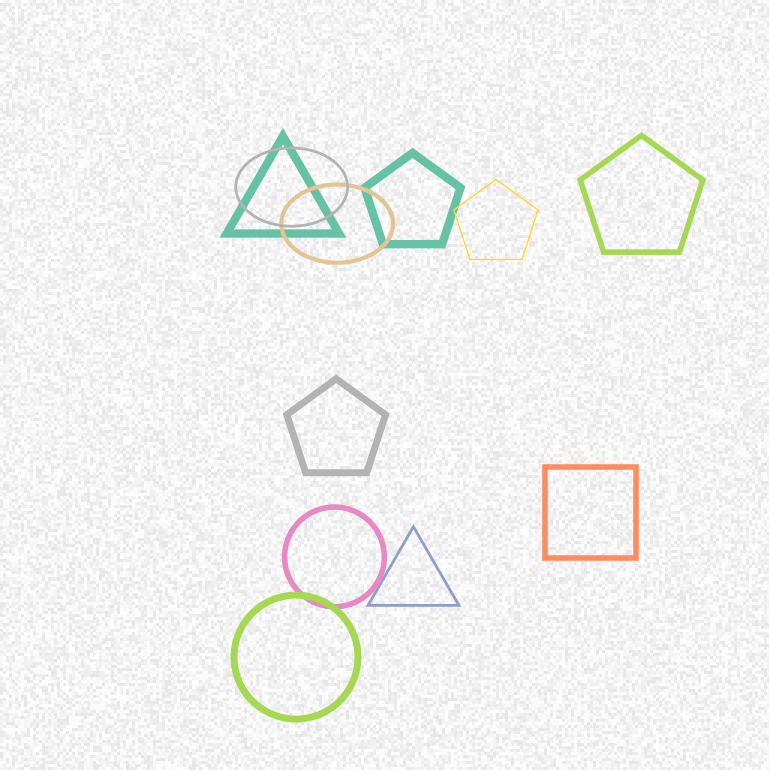[{"shape": "triangle", "thickness": 3, "radius": 0.42, "center": [0.367, 0.739]}, {"shape": "pentagon", "thickness": 3, "radius": 0.33, "center": [0.536, 0.736]}, {"shape": "square", "thickness": 2, "radius": 0.3, "center": [0.767, 0.335]}, {"shape": "triangle", "thickness": 1, "radius": 0.34, "center": [0.537, 0.248]}, {"shape": "circle", "thickness": 2, "radius": 0.32, "center": [0.434, 0.277]}, {"shape": "pentagon", "thickness": 2, "radius": 0.42, "center": [0.833, 0.74]}, {"shape": "circle", "thickness": 2.5, "radius": 0.4, "center": [0.384, 0.147]}, {"shape": "pentagon", "thickness": 0.5, "radius": 0.29, "center": [0.644, 0.71]}, {"shape": "oval", "thickness": 1.5, "radius": 0.36, "center": [0.438, 0.71]}, {"shape": "oval", "thickness": 1, "radius": 0.36, "center": [0.379, 0.757]}, {"shape": "pentagon", "thickness": 2.5, "radius": 0.34, "center": [0.437, 0.441]}]